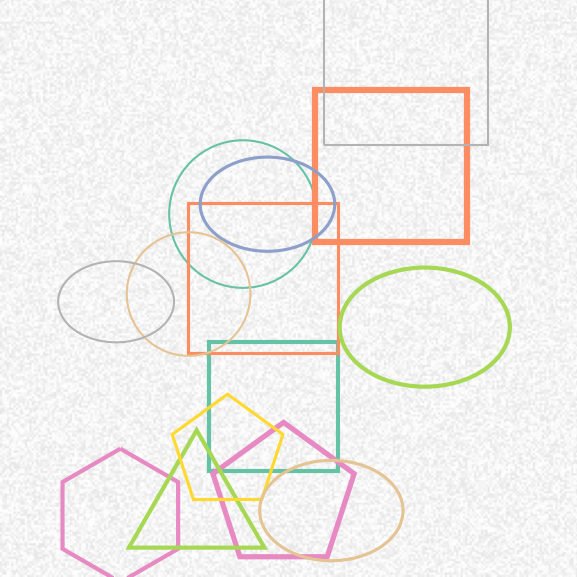[{"shape": "circle", "thickness": 1, "radius": 0.64, "center": [0.421, 0.628]}, {"shape": "square", "thickness": 2, "radius": 0.56, "center": [0.474, 0.295]}, {"shape": "square", "thickness": 1.5, "radius": 0.65, "center": [0.455, 0.518]}, {"shape": "square", "thickness": 3, "radius": 0.66, "center": [0.677, 0.712]}, {"shape": "oval", "thickness": 1.5, "radius": 0.58, "center": [0.463, 0.646]}, {"shape": "hexagon", "thickness": 2, "radius": 0.58, "center": [0.208, 0.107]}, {"shape": "pentagon", "thickness": 2.5, "radius": 0.64, "center": [0.491, 0.139]}, {"shape": "oval", "thickness": 2, "radius": 0.74, "center": [0.736, 0.433]}, {"shape": "triangle", "thickness": 2, "radius": 0.68, "center": [0.341, 0.119]}, {"shape": "pentagon", "thickness": 1.5, "radius": 0.5, "center": [0.394, 0.216]}, {"shape": "circle", "thickness": 1, "radius": 0.54, "center": [0.327, 0.49]}, {"shape": "oval", "thickness": 1.5, "radius": 0.62, "center": [0.574, 0.115]}, {"shape": "square", "thickness": 1, "radius": 0.71, "center": [0.703, 0.891]}, {"shape": "oval", "thickness": 1, "radius": 0.5, "center": [0.201, 0.477]}]